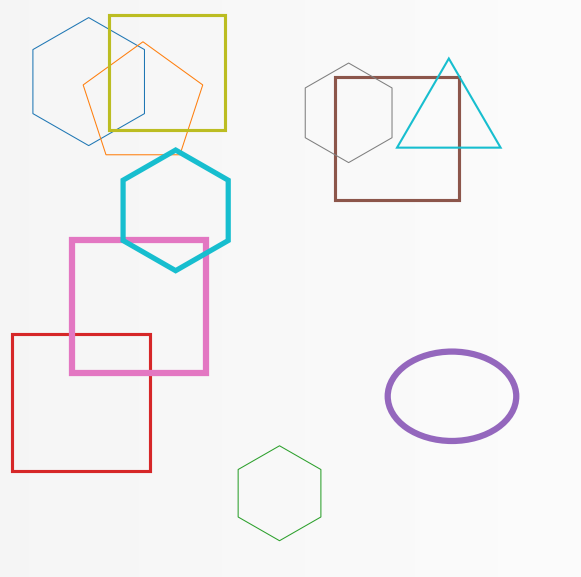[{"shape": "hexagon", "thickness": 0.5, "radius": 0.55, "center": [0.153, 0.858]}, {"shape": "pentagon", "thickness": 0.5, "radius": 0.54, "center": [0.246, 0.819]}, {"shape": "hexagon", "thickness": 0.5, "radius": 0.41, "center": [0.481, 0.145]}, {"shape": "square", "thickness": 1.5, "radius": 0.59, "center": [0.139, 0.302]}, {"shape": "oval", "thickness": 3, "radius": 0.55, "center": [0.778, 0.313]}, {"shape": "square", "thickness": 1.5, "radius": 0.53, "center": [0.683, 0.759]}, {"shape": "square", "thickness": 3, "radius": 0.58, "center": [0.239, 0.468]}, {"shape": "hexagon", "thickness": 0.5, "radius": 0.43, "center": [0.6, 0.804]}, {"shape": "square", "thickness": 1.5, "radius": 0.5, "center": [0.288, 0.873]}, {"shape": "triangle", "thickness": 1, "radius": 0.51, "center": [0.772, 0.795]}, {"shape": "hexagon", "thickness": 2.5, "radius": 0.52, "center": [0.302, 0.635]}]